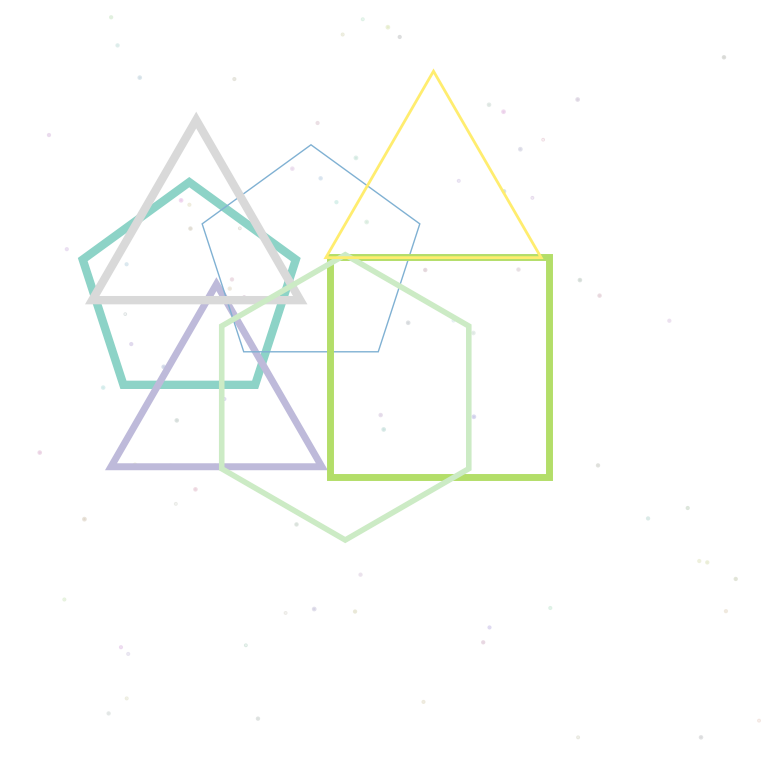[{"shape": "pentagon", "thickness": 3, "radius": 0.73, "center": [0.246, 0.618]}, {"shape": "triangle", "thickness": 2.5, "radius": 0.79, "center": [0.281, 0.473]}, {"shape": "pentagon", "thickness": 0.5, "radius": 0.74, "center": [0.404, 0.663]}, {"shape": "square", "thickness": 2.5, "radius": 0.71, "center": [0.571, 0.523]}, {"shape": "triangle", "thickness": 3, "radius": 0.78, "center": [0.255, 0.688]}, {"shape": "hexagon", "thickness": 2, "radius": 0.93, "center": [0.448, 0.484]}, {"shape": "triangle", "thickness": 1, "radius": 0.81, "center": [0.563, 0.746]}]